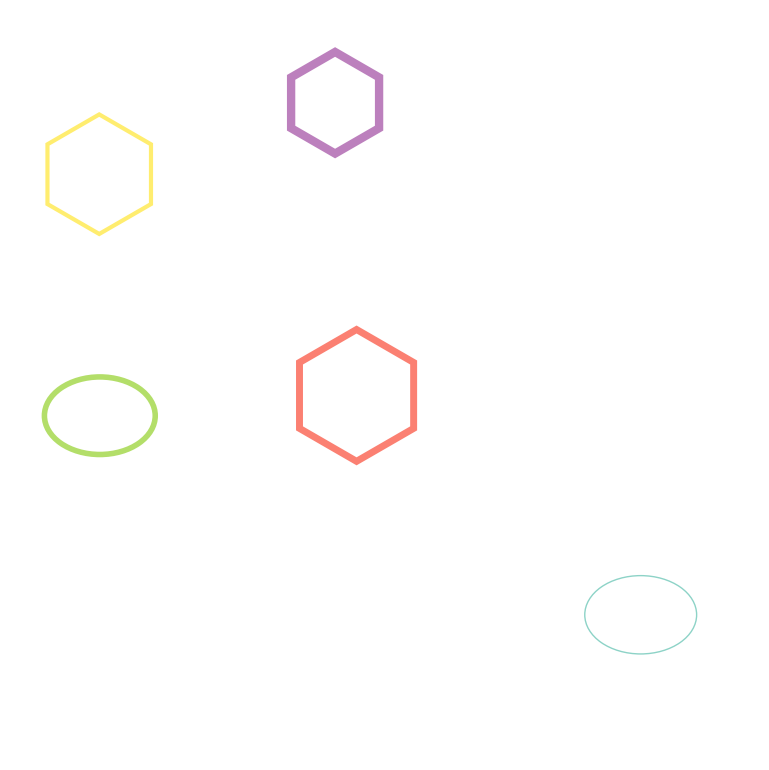[{"shape": "oval", "thickness": 0.5, "radius": 0.36, "center": [0.832, 0.202]}, {"shape": "hexagon", "thickness": 2.5, "radius": 0.43, "center": [0.463, 0.486]}, {"shape": "oval", "thickness": 2, "radius": 0.36, "center": [0.13, 0.46]}, {"shape": "hexagon", "thickness": 3, "radius": 0.33, "center": [0.435, 0.867]}, {"shape": "hexagon", "thickness": 1.5, "radius": 0.39, "center": [0.129, 0.774]}]